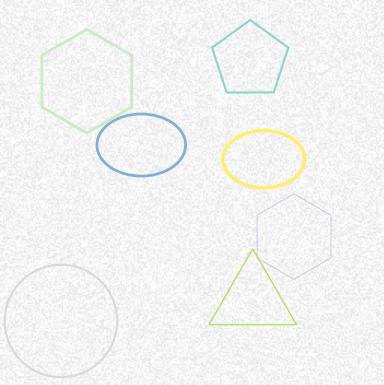[{"shape": "pentagon", "thickness": 1.5, "radius": 0.52, "center": [0.65, 0.844]}, {"shape": "hexagon", "thickness": 0.5, "radius": 0.55, "center": [0.764, 0.386]}, {"shape": "oval", "thickness": 2, "radius": 0.58, "center": [0.367, 0.623]}, {"shape": "triangle", "thickness": 1, "radius": 0.66, "center": [0.657, 0.222]}, {"shape": "circle", "thickness": 1.5, "radius": 0.73, "center": [0.158, 0.166]}, {"shape": "hexagon", "thickness": 2, "radius": 0.67, "center": [0.226, 0.789]}, {"shape": "oval", "thickness": 2.5, "radius": 0.53, "center": [0.685, 0.586]}]